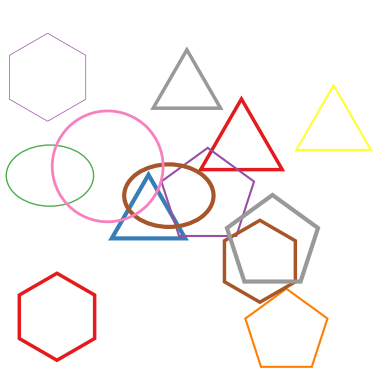[{"shape": "hexagon", "thickness": 2.5, "radius": 0.56, "center": [0.148, 0.177]}, {"shape": "triangle", "thickness": 2.5, "radius": 0.61, "center": [0.627, 0.621]}, {"shape": "triangle", "thickness": 3, "radius": 0.55, "center": [0.386, 0.436]}, {"shape": "oval", "thickness": 1, "radius": 0.57, "center": [0.13, 0.544]}, {"shape": "hexagon", "thickness": 0.5, "radius": 0.57, "center": [0.124, 0.799]}, {"shape": "pentagon", "thickness": 1.5, "radius": 0.63, "center": [0.539, 0.489]}, {"shape": "pentagon", "thickness": 1.5, "radius": 0.56, "center": [0.744, 0.138]}, {"shape": "triangle", "thickness": 1.5, "radius": 0.56, "center": [0.867, 0.667]}, {"shape": "hexagon", "thickness": 2.5, "radius": 0.53, "center": [0.675, 0.321]}, {"shape": "oval", "thickness": 3, "radius": 0.58, "center": [0.439, 0.492]}, {"shape": "circle", "thickness": 2, "radius": 0.72, "center": [0.28, 0.568]}, {"shape": "triangle", "thickness": 2.5, "radius": 0.51, "center": [0.485, 0.77]}, {"shape": "pentagon", "thickness": 3, "radius": 0.62, "center": [0.708, 0.369]}]